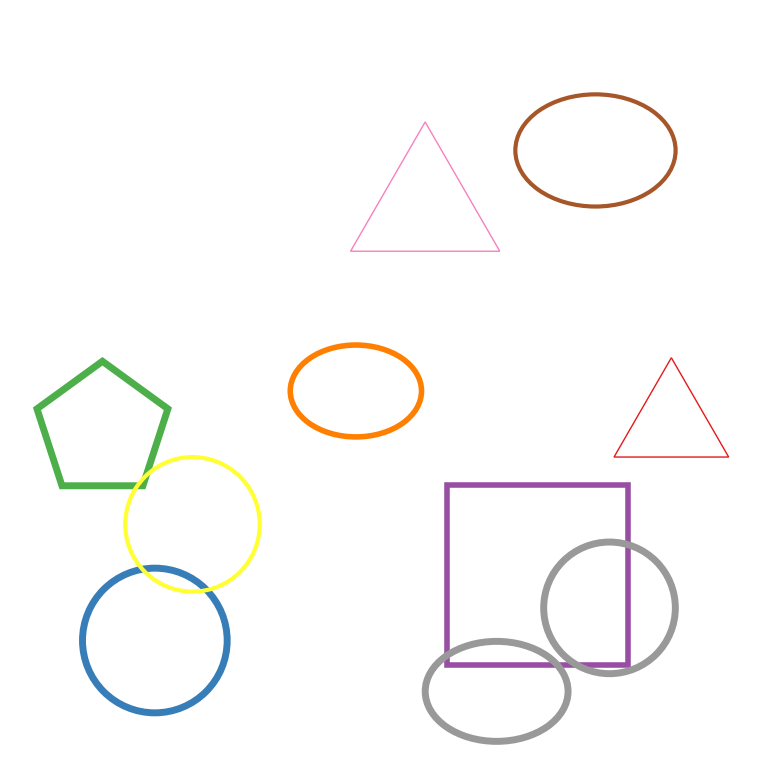[{"shape": "triangle", "thickness": 0.5, "radius": 0.43, "center": [0.872, 0.449]}, {"shape": "circle", "thickness": 2.5, "radius": 0.47, "center": [0.201, 0.168]}, {"shape": "pentagon", "thickness": 2.5, "radius": 0.45, "center": [0.133, 0.441]}, {"shape": "square", "thickness": 2, "radius": 0.58, "center": [0.698, 0.253]}, {"shape": "oval", "thickness": 2, "radius": 0.43, "center": [0.462, 0.492]}, {"shape": "circle", "thickness": 1.5, "radius": 0.44, "center": [0.25, 0.319]}, {"shape": "oval", "thickness": 1.5, "radius": 0.52, "center": [0.773, 0.805]}, {"shape": "triangle", "thickness": 0.5, "radius": 0.56, "center": [0.552, 0.73]}, {"shape": "oval", "thickness": 2.5, "radius": 0.46, "center": [0.645, 0.102]}, {"shape": "circle", "thickness": 2.5, "radius": 0.43, "center": [0.792, 0.211]}]